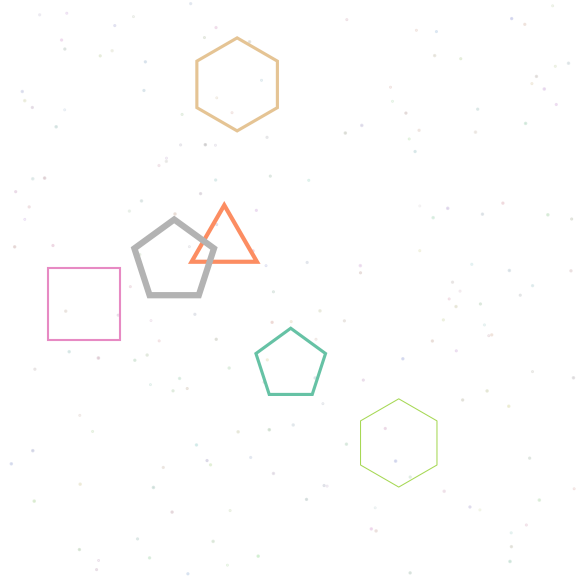[{"shape": "pentagon", "thickness": 1.5, "radius": 0.32, "center": [0.503, 0.367]}, {"shape": "triangle", "thickness": 2, "radius": 0.33, "center": [0.388, 0.579]}, {"shape": "square", "thickness": 1, "radius": 0.31, "center": [0.146, 0.472]}, {"shape": "hexagon", "thickness": 0.5, "radius": 0.38, "center": [0.69, 0.232]}, {"shape": "hexagon", "thickness": 1.5, "radius": 0.4, "center": [0.411, 0.853]}, {"shape": "pentagon", "thickness": 3, "radius": 0.36, "center": [0.302, 0.547]}]